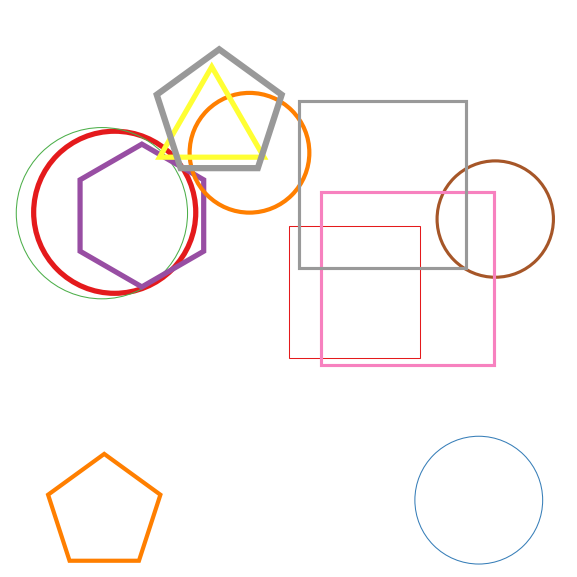[{"shape": "square", "thickness": 0.5, "radius": 0.57, "center": [0.614, 0.494]}, {"shape": "circle", "thickness": 2.5, "radius": 0.7, "center": [0.199, 0.632]}, {"shape": "circle", "thickness": 0.5, "radius": 0.55, "center": [0.829, 0.133]}, {"shape": "circle", "thickness": 0.5, "radius": 0.74, "center": [0.176, 0.63]}, {"shape": "hexagon", "thickness": 2.5, "radius": 0.62, "center": [0.246, 0.626]}, {"shape": "circle", "thickness": 2, "radius": 0.52, "center": [0.432, 0.735]}, {"shape": "pentagon", "thickness": 2, "radius": 0.51, "center": [0.181, 0.111]}, {"shape": "triangle", "thickness": 2.5, "radius": 0.52, "center": [0.367, 0.779]}, {"shape": "circle", "thickness": 1.5, "radius": 0.5, "center": [0.858, 0.62]}, {"shape": "square", "thickness": 1.5, "radius": 0.75, "center": [0.706, 0.517]}, {"shape": "pentagon", "thickness": 3, "radius": 0.57, "center": [0.38, 0.8]}, {"shape": "square", "thickness": 1.5, "radius": 0.72, "center": [0.662, 0.68]}]